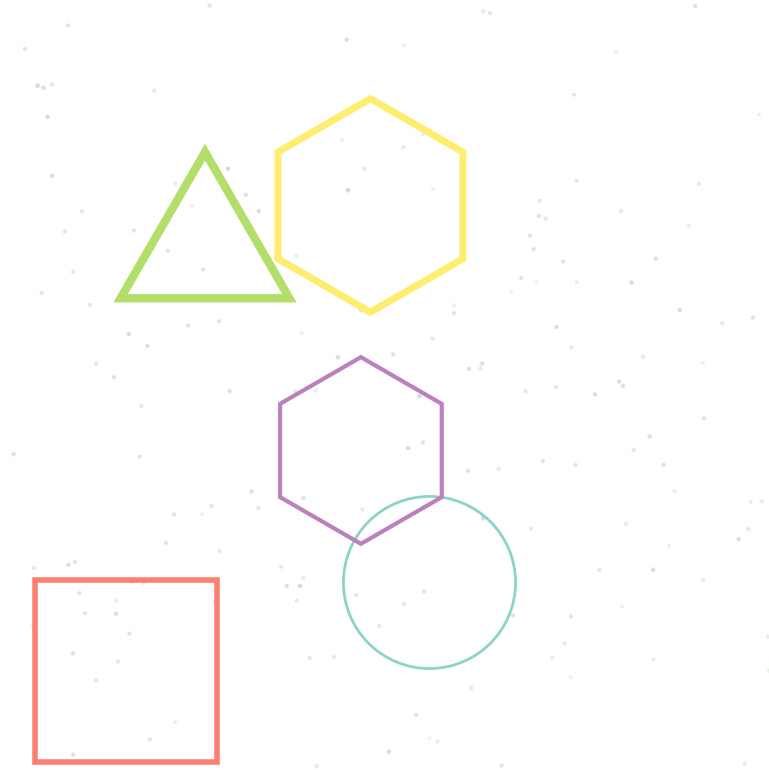[{"shape": "circle", "thickness": 1, "radius": 0.56, "center": [0.558, 0.244]}, {"shape": "square", "thickness": 2, "radius": 0.59, "center": [0.164, 0.128]}, {"shape": "triangle", "thickness": 3, "radius": 0.63, "center": [0.266, 0.676]}, {"shape": "hexagon", "thickness": 1.5, "radius": 0.61, "center": [0.469, 0.415]}, {"shape": "hexagon", "thickness": 2.5, "radius": 0.69, "center": [0.481, 0.733]}]